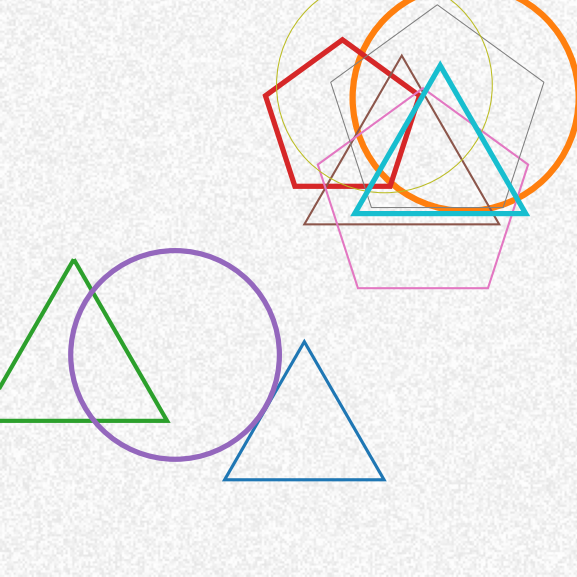[{"shape": "triangle", "thickness": 1.5, "radius": 0.8, "center": [0.527, 0.248]}, {"shape": "circle", "thickness": 3, "radius": 0.98, "center": [0.806, 0.83]}, {"shape": "triangle", "thickness": 2, "radius": 0.93, "center": [0.128, 0.364]}, {"shape": "pentagon", "thickness": 2.5, "radius": 0.7, "center": [0.593, 0.79]}, {"shape": "circle", "thickness": 2.5, "radius": 0.9, "center": [0.303, 0.385]}, {"shape": "triangle", "thickness": 1, "radius": 0.97, "center": [0.696, 0.708]}, {"shape": "pentagon", "thickness": 1, "radius": 0.96, "center": [0.732, 0.655]}, {"shape": "pentagon", "thickness": 0.5, "radius": 0.97, "center": [0.757, 0.797]}, {"shape": "circle", "thickness": 0.5, "radius": 0.93, "center": [0.666, 0.852]}, {"shape": "triangle", "thickness": 2.5, "radius": 0.85, "center": [0.762, 0.715]}]